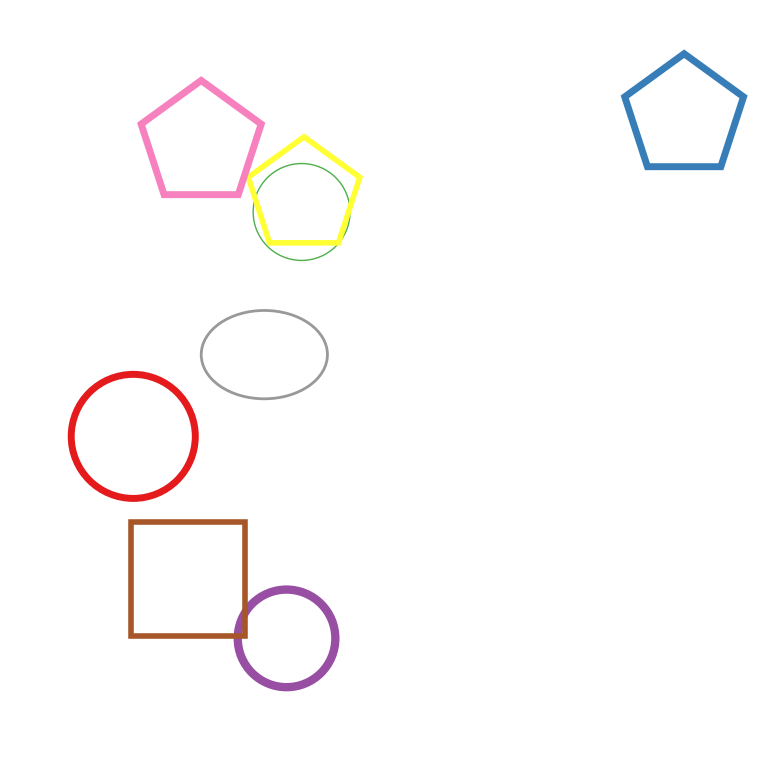[{"shape": "circle", "thickness": 2.5, "radius": 0.4, "center": [0.173, 0.433]}, {"shape": "pentagon", "thickness": 2.5, "radius": 0.41, "center": [0.888, 0.849]}, {"shape": "circle", "thickness": 0.5, "radius": 0.31, "center": [0.392, 0.725]}, {"shape": "circle", "thickness": 3, "radius": 0.32, "center": [0.372, 0.171]}, {"shape": "pentagon", "thickness": 2, "radius": 0.38, "center": [0.395, 0.746]}, {"shape": "square", "thickness": 2, "radius": 0.37, "center": [0.244, 0.248]}, {"shape": "pentagon", "thickness": 2.5, "radius": 0.41, "center": [0.261, 0.814]}, {"shape": "oval", "thickness": 1, "radius": 0.41, "center": [0.343, 0.539]}]